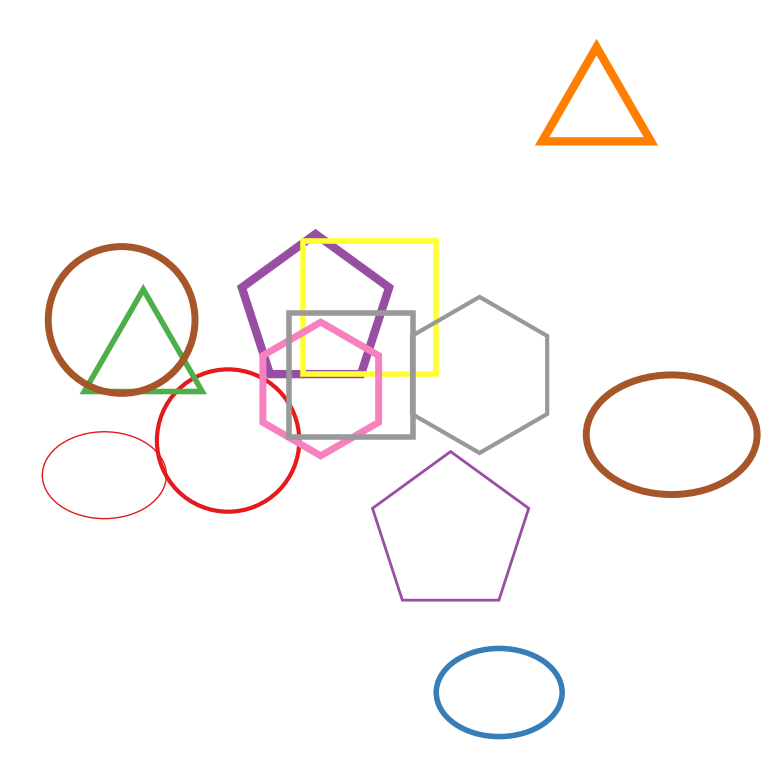[{"shape": "oval", "thickness": 0.5, "radius": 0.4, "center": [0.136, 0.383]}, {"shape": "circle", "thickness": 1.5, "radius": 0.46, "center": [0.296, 0.428]}, {"shape": "oval", "thickness": 2, "radius": 0.41, "center": [0.648, 0.101]}, {"shape": "triangle", "thickness": 2, "radius": 0.44, "center": [0.186, 0.536]}, {"shape": "pentagon", "thickness": 1, "radius": 0.53, "center": [0.585, 0.307]}, {"shape": "pentagon", "thickness": 3, "radius": 0.5, "center": [0.41, 0.595]}, {"shape": "triangle", "thickness": 3, "radius": 0.41, "center": [0.775, 0.857]}, {"shape": "square", "thickness": 2, "radius": 0.43, "center": [0.48, 0.601]}, {"shape": "circle", "thickness": 2.5, "radius": 0.48, "center": [0.158, 0.584]}, {"shape": "oval", "thickness": 2.5, "radius": 0.55, "center": [0.872, 0.435]}, {"shape": "hexagon", "thickness": 2.5, "radius": 0.43, "center": [0.417, 0.495]}, {"shape": "square", "thickness": 2, "radius": 0.4, "center": [0.455, 0.513]}, {"shape": "hexagon", "thickness": 1.5, "radius": 0.51, "center": [0.623, 0.513]}]